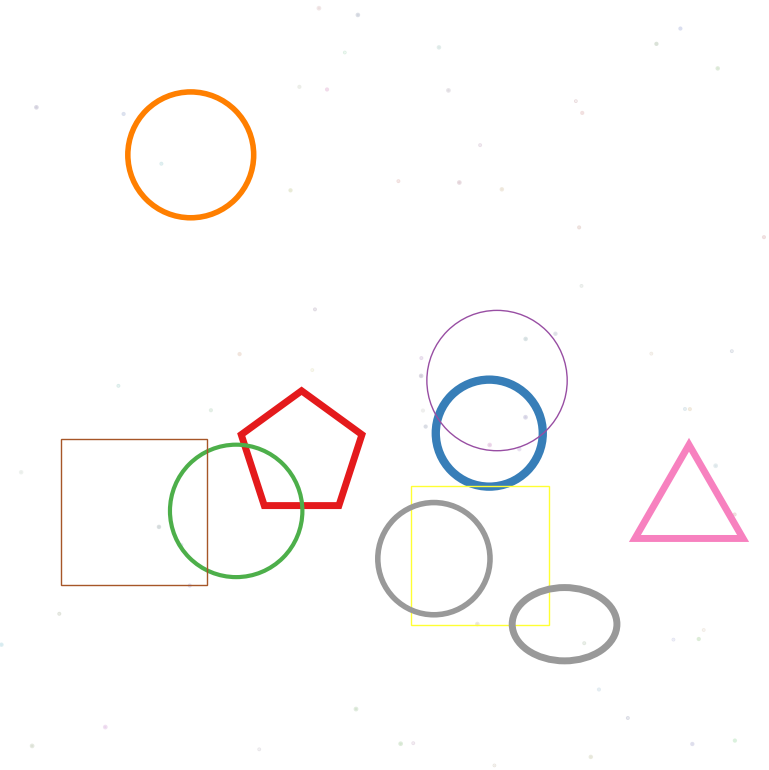[{"shape": "pentagon", "thickness": 2.5, "radius": 0.41, "center": [0.392, 0.41]}, {"shape": "circle", "thickness": 3, "radius": 0.35, "center": [0.635, 0.437]}, {"shape": "circle", "thickness": 1.5, "radius": 0.43, "center": [0.307, 0.336]}, {"shape": "circle", "thickness": 0.5, "radius": 0.46, "center": [0.645, 0.506]}, {"shape": "circle", "thickness": 2, "radius": 0.41, "center": [0.248, 0.799]}, {"shape": "square", "thickness": 0.5, "radius": 0.45, "center": [0.623, 0.278]}, {"shape": "square", "thickness": 0.5, "radius": 0.47, "center": [0.174, 0.335]}, {"shape": "triangle", "thickness": 2.5, "radius": 0.41, "center": [0.895, 0.341]}, {"shape": "circle", "thickness": 2, "radius": 0.36, "center": [0.564, 0.274]}, {"shape": "oval", "thickness": 2.5, "radius": 0.34, "center": [0.733, 0.189]}]